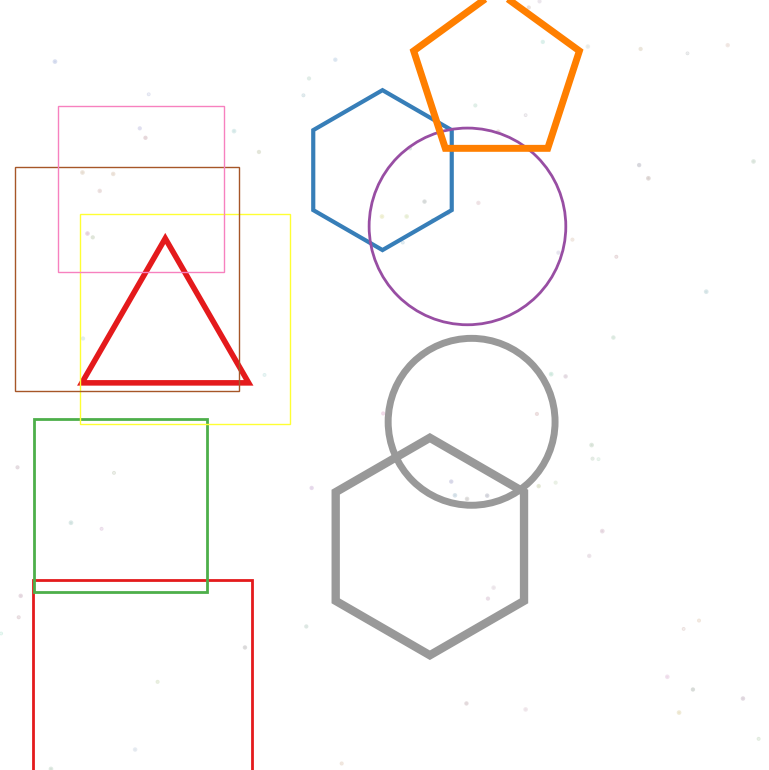[{"shape": "triangle", "thickness": 2, "radius": 0.63, "center": [0.215, 0.565]}, {"shape": "square", "thickness": 1, "radius": 0.71, "center": [0.185, 0.104]}, {"shape": "hexagon", "thickness": 1.5, "radius": 0.52, "center": [0.497, 0.779]}, {"shape": "square", "thickness": 1, "radius": 0.56, "center": [0.157, 0.343]}, {"shape": "circle", "thickness": 1, "radius": 0.64, "center": [0.607, 0.706]}, {"shape": "pentagon", "thickness": 2.5, "radius": 0.57, "center": [0.645, 0.899]}, {"shape": "square", "thickness": 0.5, "radius": 0.68, "center": [0.241, 0.586]}, {"shape": "square", "thickness": 0.5, "radius": 0.73, "center": [0.165, 0.638]}, {"shape": "square", "thickness": 0.5, "radius": 0.54, "center": [0.183, 0.755]}, {"shape": "circle", "thickness": 2.5, "radius": 0.54, "center": [0.612, 0.452]}, {"shape": "hexagon", "thickness": 3, "radius": 0.71, "center": [0.558, 0.29]}]